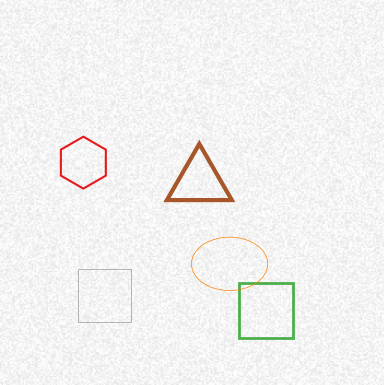[{"shape": "hexagon", "thickness": 1.5, "radius": 0.34, "center": [0.217, 0.578]}, {"shape": "square", "thickness": 2, "radius": 0.35, "center": [0.69, 0.194]}, {"shape": "oval", "thickness": 0.5, "radius": 0.5, "center": [0.596, 0.315]}, {"shape": "triangle", "thickness": 3, "radius": 0.49, "center": [0.518, 0.529]}, {"shape": "square", "thickness": 0.5, "radius": 0.35, "center": [0.272, 0.232]}]